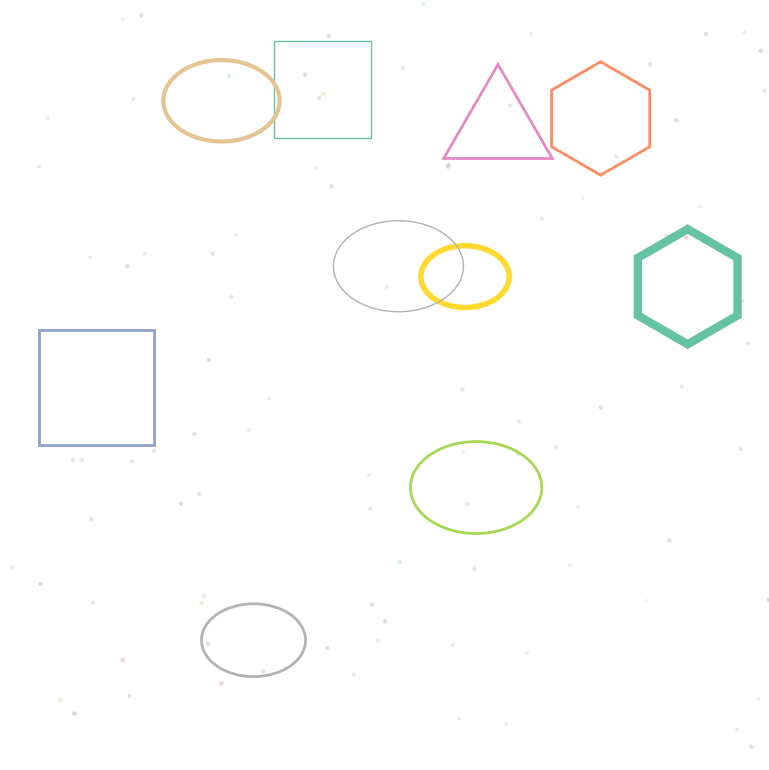[{"shape": "square", "thickness": 0.5, "radius": 0.32, "center": [0.419, 0.884]}, {"shape": "hexagon", "thickness": 3, "radius": 0.37, "center": [0.893, 0.628]}, {"shape": "hexagon", "thickness": 1, "radius": 0.37, "center": [0.78, 0.846]}, {"shape": "square", "thickness": 1, "radius": 0.37, "center": [0.126, 0.497]}, {"shape": "triangle", "thickness": 1, "radius": 0.41, "center": [0.647, 0.835]}, {"shape": "oval", "thickness": 1, "radius": 0.43, "center": [0.618, 0.367]}, {"shape": "oval", "thickness": 2, "radius": 0.29, "center": [0.604, 0.641]}, {"shape": "oval", "thickness": 1.5, "radius": 0.38, "center": [0.288, 0.869]}, {"shape": "oval", "thickness": 1, "radius": 0.34, "center": [0.329, 0.169]}, {"shape": "oval", "thickness": 0.5, "radius": 0.42, "center": [0.517, 0.654]}]